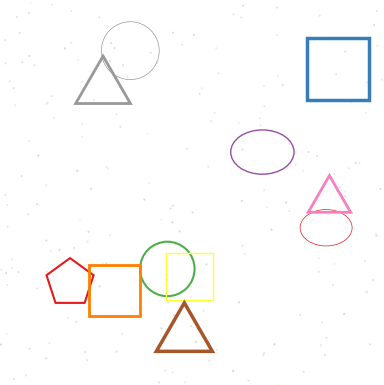[{"shape": "pentagon", "thickness": 1.5, "radius": 0.32, "center": [0.182, 0.265]}, {"shape": "oval", "thickness": 0.5, "radius": 0.34, "center": [0.847, 0.408]}, {"shape": "square", "thickness": 2.5, "radius": 0.4, "center": [0.878, 0.82]}, {"shape": "circle", "thickness": 1.5, "radius": 0.35, "center": [0.435, 0.301]}, {"shape": "oval", "thickness": 1, "radius": 0.41, "center": [0.681, 0.605]}, {"shape": "square", "thickness": 2, "radius": 0.33, "center": [0.298, 0.245]}, {"shape": "square", "thickness": 1, "radius": 0.31, "center": [0.492, 0.282]}, {"shape": "triangle", "thickness": 2.5, "radius": 0.42, "center": [0.479, 0.129]}, {"shape": "triangle", "thickness": 2, "radius": 0.32, "center": [0.856, 0.48]}, {"shape": "triangle", "thickness": 2, "radius": 0.41, "center": [0.268, 0.772]}, {"shape": "circle", "thickness": 0.5, "radius": 0.38, "center": [0.338, 0.868]}]